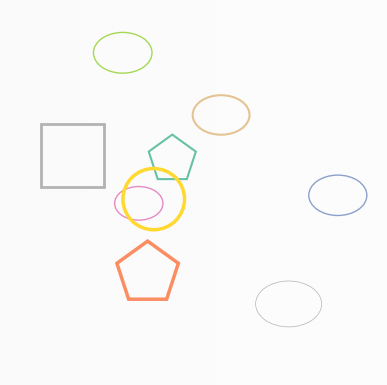[{"shape": "pentagon", "thickness": 1.5, "radius": 0.32, "center": [0.445, 0.586]}, {"shape": "pentagon", "thickness": 2.5, "radius": 0.42, "center": [0.381, 0.29]}, {"shape": "oval", "thickness": 1, "radius": 0.37, "center": [0.872, 0.493]}, {"shape": "oval", "thickness": 1, "radius": 0.31, "center": [0.358, 0.472]}, {"shape": "oval", "thickness": 1, "radius": 0.38, "center": [0.317, 0.863]}, {"shape": "circle", "thickness": 2.5, "radius": 0.4, "center": [0.397, 0.483]}, {"shape": "oval", "thickness": 1.5, "radius": 0.37, "center": [0.571, 0.701]}, {"shape": "oval", "thickness": 0.5, "radius": 0.43, "center": [0.745, 0.211]}, {"shape": "square", "thickness": 2, "radius": 0.41, "center": [0.186, 0.596]}]